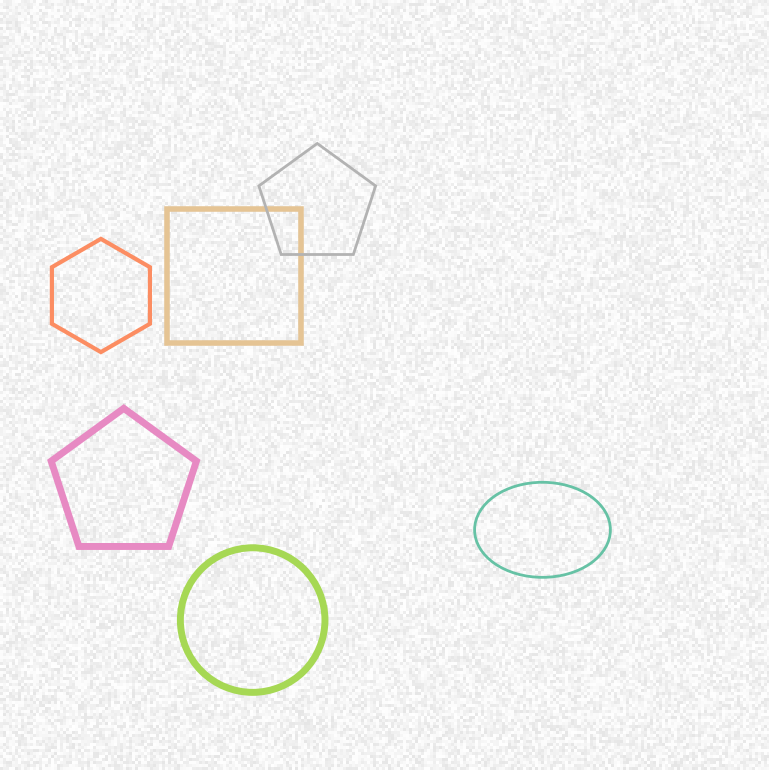[{"shape": "oval", "thickness": 1, "radius": 0.44, "center": [0.705, 0.312]}, {"shape": "hexagon", "thickness": 1.5, "radius": 0.37, "center": [0.131, 0.616]}, {"shape": "pentagon", "thickness": 2.5, "radius": 0.5, "center": [0.161, 0.371]}, {"shape": "circle", "thickness": 2.5, "radius": 0.47, "center": [0.328, 0.195]}, {"shape": "square", "thickness": 2, "radius": 0.44, "center": [0.304, 0.641]}, {"shape": "pentagon", "thickness": 1, "radius": 0.4, "center": [0.412, 0.734]}]